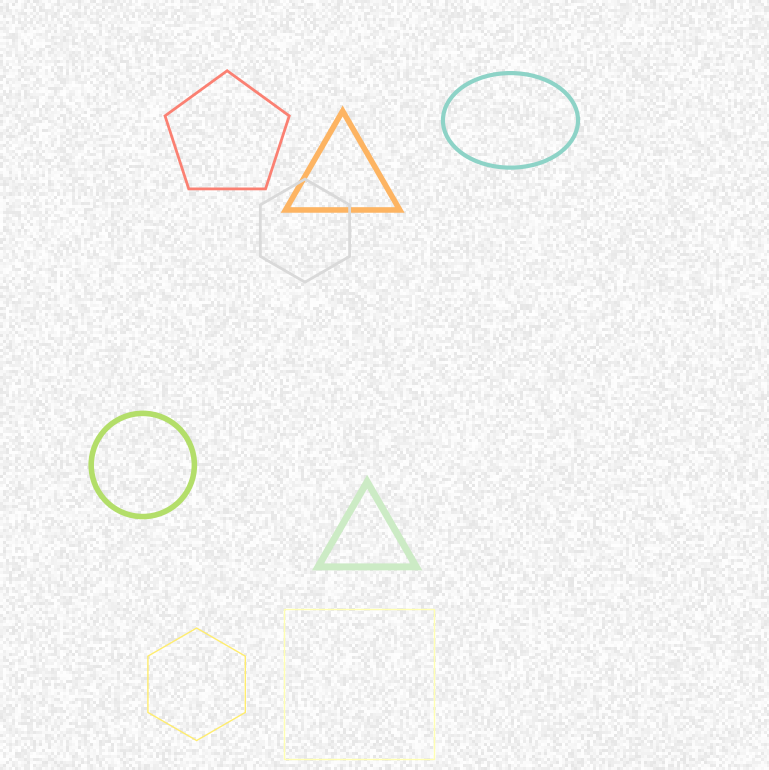[{"shape": "oval", "thickness": 1.5, "radius": 0.44, "center": [0.663, 0.844]}, {"shape": "square", "thickness": 0.5, "radius": 0.49, "center": [0.466, 0.112]}, {"shape": "pentagon", "thickness": 1, "radius": 0.42, "center": [0.295, 0.823]}, {"shape": "triangle", "thickness": 2, "radius": 0.43, "center": [0.445, 0.77]}, {"shape": "circle", "thickness": 2, "radius": 0.34, "center": [0.185, 0.396]}, {"shape": "hexagon", "thickness": 1, "radius": 0.33, "center": [0.396, 0.7]}, {"shape": "triangle", "thickness": 2.5, "radius": 0.37, "center": [0.477, 0.301]}, {"shape": "hexagon", "thickness": 0.5, "radius": 0.37, "center": [0.255, 0.111]}]